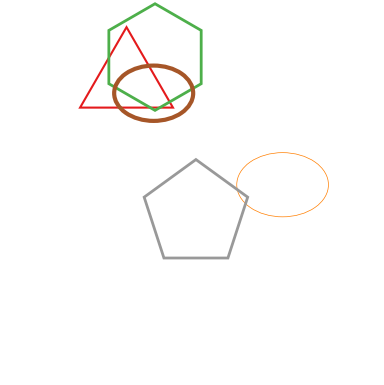[{"shape": "triangle", "thickness": 1.5, "radius": 0.7, "center": [0.329, 0.79]}, {"shape": "hexagon", "thickness": 2, "radius": 0.69, "center": [0.403, 0.852]}, {"shape": "oval", "thickness": 0.5, "radius": 0.6, "center": [0.734, 0.52]}, {"shape": "oval", "thickness": 3, "radius": 0.51, "center": [0.399, 0.758]}, {"shape": "pentagon", "thickness": 2, "radius": 0.71, "center": [0.509, 0.444]}]